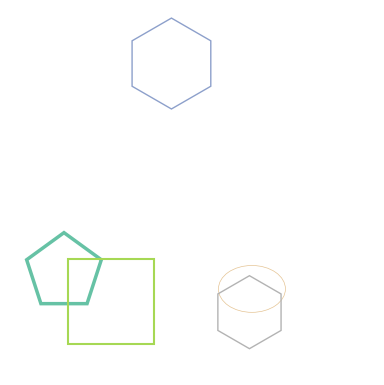[{"shape": "pentagon", "thickness": 2.5, "radius": 0.51, "center": [0.166, 0.294]}, {"shape": "hexagon", "thickness": 1, "radius": 0.59, "center": [0.445, 0.835]}, {"shape": "square", "thickness": 1.5, "radius": 0.56, "center": [0.289, 0.217]}, {"shape": "oval", "thickness": 0.5, "radius": 0.43, "center": [0.654, 0.25]}, {"shape": "hexagon", "thickness": 1, "radius": 0.47, "center": [0.648, 0.189]}]